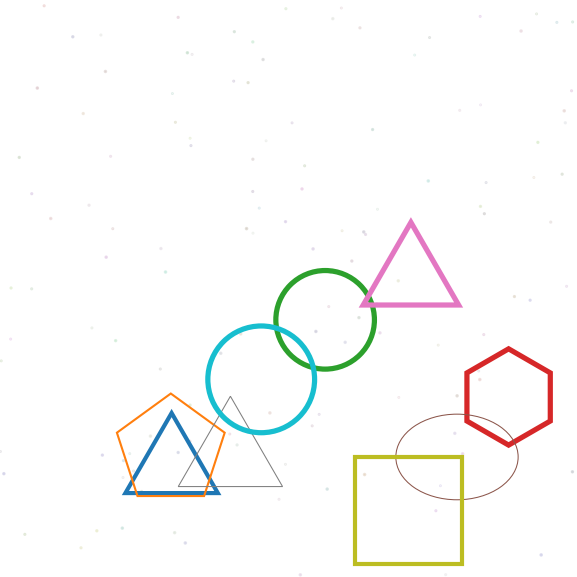[{"shape": "triangle", "thickness": 2, "radius": 0.46, "center": [0.297, 0.192]}, {"shape": "pentagon", "thickness": 1, "radius": 0.49, "center": [0.296, 0.22]}, {"shape": "circle", "thickness": 2.5, "radius": 0.43, "center": [0.563, 0.445]}, {"shape": "hexagon", "thickness": 2.5, "radius": 0.42, "center": [0.881, 0.312]}, {"shape": "oval", "thickness": 0.5, "radius": 0.53, "center": [0.791, 0.208]}, {"shape": "triangle", "thickness": 2.5, "radius": 0.48, "center": [0.712, 0.519]}, {"shape": "triangle", "thickness": 0.5, "radius": 0.52, "center": [0.399, 0.209]}, {"shape": "square", "thickness": 2, "radius": 0.46, "center": [0.708, 0.115]}, {"shape": "circle", "thickness": 2.5, "radius": 0.46, "center": [0.452, 0.342]}]